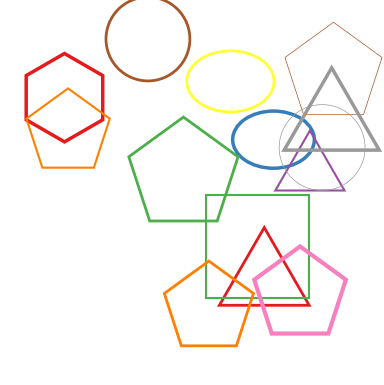[{"shape": "hexagon", "thickness": 2.5, "radius": 0.57, "center": [0.167, 0.746]}, {"shape": "triangle", "thickness": 2, "radius": 0.67, "center": [0.686, 0.274]}, {"shape": "oval", "thickness": 2.5, "radius": 0.53, "center": [0.71, 0.637]}, {"shape": "square", "thickness": 1.5, "radius": 0.67, "center": [0.669, 0.36]}, {"shape": "pentagon", "thickness": 2, "radius": 0.75, "center": [0.476, 0.547]}, {"shape": "triangle", "thickness": 1.5, "radius": 0.52, "center": [0.805, 0.557]}, {"shape": "pentagon", "thickness": 1.5, "radius": 0.57, "center": [0.177, 0.657]}, {"shape": "pentagon", "thickness": 2, "radius": 0.61, "center": [0.543, 0.2]}, {"shape": "oval", "thickness": 2, "radius": 0.57, "center": [0.598, 0.789]}, {"shape": "circle", "thickness": 2, "radius": 0.54, "center": [0.384, 0.899]}, {"shape": "pentagon", "thickness": 0.5, "radius": 0.66, "center": [0.866, 0.81]}, {"shape": "pentagon", "thickness": 3, "radius": 0.63, "center": [0.779, 0.235]}, {"shape": "circle", "thickness": 0.5, "radius": 0.56, "center": [0.837, 0.617]}, {"shape": "triangle", "thickness": 2.5, "radius": 0.71, "center": [0.861, 0.681]}]